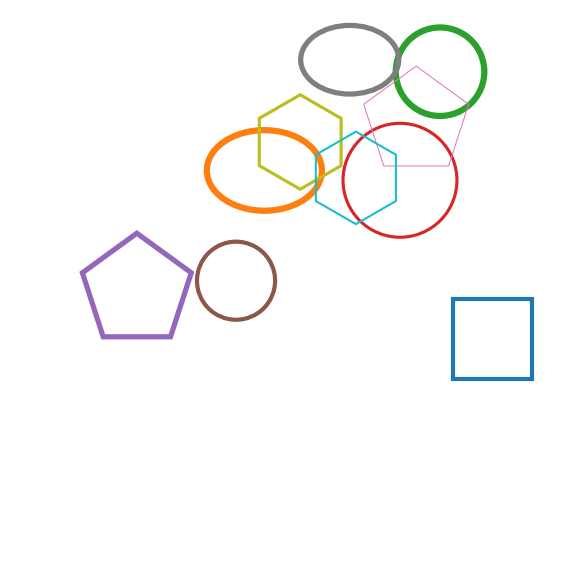[{"shape": "square", "thickness": 2, "radius": 0.35, "center": [0.853, 0.412]}, {"shape": "oval", "thickness": 3, "radius": 0.5, "center": [0.458, 0.704]}, {"shape": "circle", "thickness": 3, "radius": 0.38, "center": [0.762, 0.875]}, {"shape": "circle", "thickness": 1.5, "radius": 0.49, "center": [0.693, 0.687]}, {"shape": "pentagon", "thickness": 2.5, "radius": 0.5, "center": [0.237, 0.496]}, {"shape": "circle", "thickness": 2, "radius": 0.34, "center": [0.409, 0.513]}, {"shape": "pentagon", "thickness": 0.5, "radius": 0.48, "center": [0.721, 0.789]}, {"shape": "oval", "thickness": 2.5, "radius": 0.42, "center": [0.606, 0.896]}, {"shape": "hexagon", "thickness": 1.5, "radius": 0.41, "center": [0.52, 0.753]}, {"shape": "hexagon", "thickness": 1, "radius": 0.4, "center": [0.616, 0.691]}]